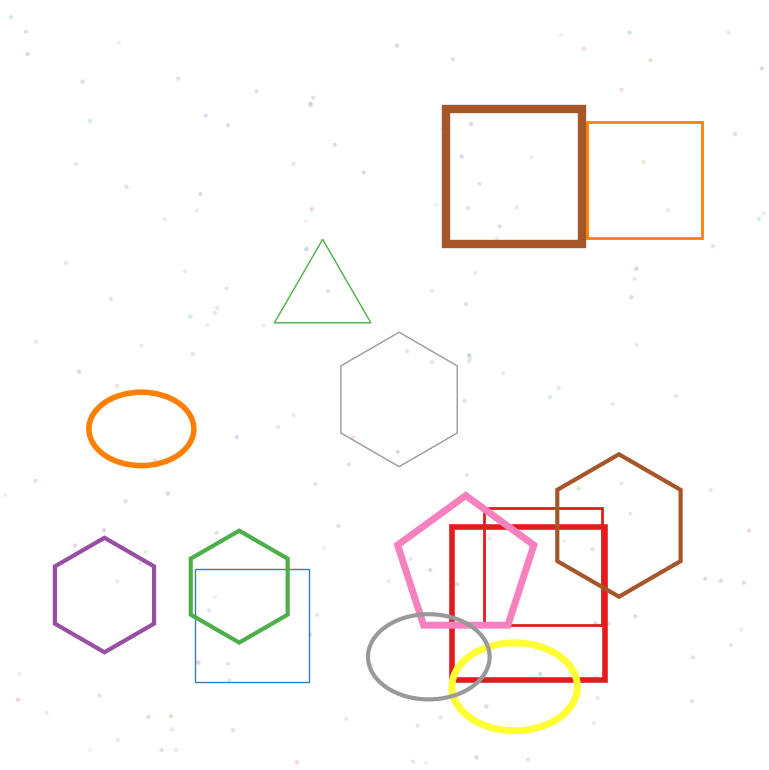[{"shape": "square", "thickness": 2, "radius": 0.5, "center": [0.687, 0.216]}, {"shape": "square", "thickness": 1, "radius": 0.38, "center": [0.705, 0.264]}, {"shape": "square", "thickness": 0.5, "radius": 0.37, "center": [0.327, 0.188]}, {"shape": "hexagon", "thickness": 1.5, "radius": 0.36, "center": [0.311, 0.238]}, {"shape": "triangle", "thickness": 0.5, "radius": 0.36, "center": [0.419, 0.617]}, {"shape": "hexagon", "thickness": 1.5, "radius": 0.37, "center": [0.136, 0.227]}, {"shape": "oval", "thickness": 2, "radius": 0.34, "center": [0.184, 0.443]}, {"shape": "square", "thickness": 1, "radius": 0.37, "center": [0.837, 0.766]}, {"shape": "oval", "thickness": 2.5, "radius": 0.41, "center": [0.668, 0.108]}, {"shape": "square", "thickness": 3, "radius": 0.44, "center": [0.668, 0.771]}, {"shape": "hexagon", "thickness": 1.5, "radius": 0.46, "center": [0.804, 0.318]}, {"shape": "pentagon", "thickness": 2.5, "radius": 0.47, "center": [0.605, 0.263]}, {"shape": "oval", "thickness": 1.5, "radius": 0.39, "center": [0.557, 0.147]}, {"shape": "hexagon", "thickness": 0.5, "radius": 0.44, "center": [0.518, 0.481]}]